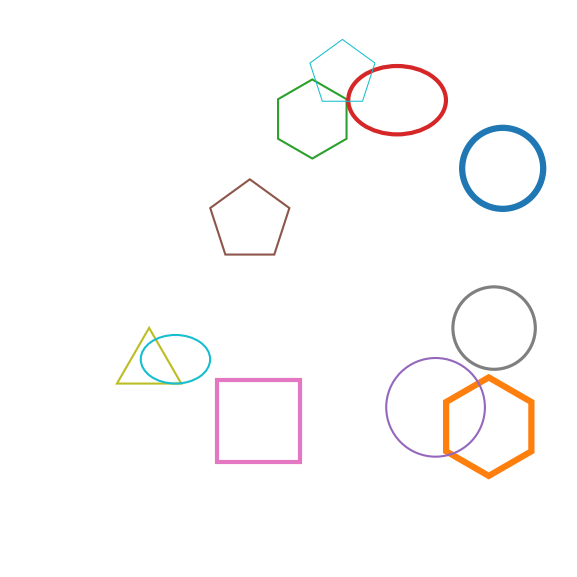[{"shape": "circle", "thickness": 3, "radius": 0.35, "center": [0.87, 0.708]}, {"shape": "hexagon", "thickness": 3, "radius": 0.43, "center": [0.846, 0.26]}, {"shape": "hexagon", "thickness": 1, "radius": 0.34, "center": [0.541, 0.793]}, {"shape": "oval", "thickness": 2, "radius": 0.42, "center": [0.688, 0.826]}, {"shape": "circle", "thickness": 1, "radius": 0.43, "center": [0.754, 0.294]}, {"shape": "pentagon", "thickness": 1, "radius": 0.36, "center": [0.433, 0.617]}, {"shape": "square", "thickness": 2, "radius": 0.36, "center": [0.448, 0.27]}, {"shape": "circle", "thickness": 1.5, "radius": 0.36, "center": [0.856, 0.431]}, {"shape": "triangle", "thickness": 1, "radius": 0.32, "center": [0.258, 0.367]}, {"shape": "pentagon", "thickness": 0.5, "radius": 0.3, "center": [0.593, 0.872]}, {"shape": "oval", "thickness": 1, "radius": 0.3, "center": [0.304, 0.377]}]